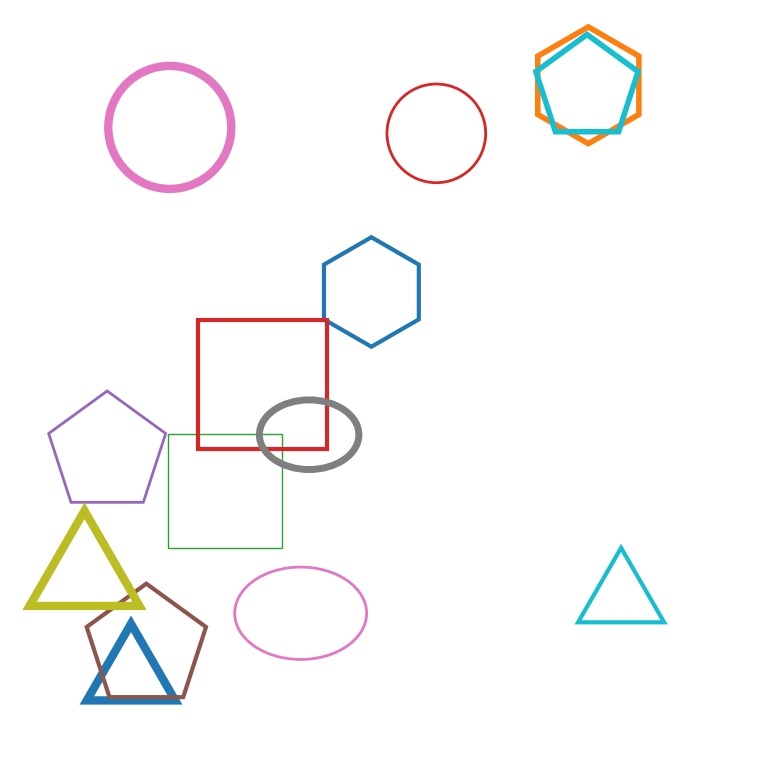[{"shape": "hexagon", "thickness": 1.5, "radius": 0.36, "center": [0.482, 0.621]}, {"shape": "triangle", "thickness": 3, "radius": 0.33, "center": [0.17, 0.124]}, {"shape": "hexagon", "thickness": 2, "radius": 0.38, "center": [0.764, 0.889]}, {"shape": "square", "thickness": 0.5, "radius": 0.37, "center": [0.292, 0.362]}, {"shape": "square", "thickness": 1.5, "radius": 0.42, "center": [0.341, 0.5]}, {"shape": "circle", "thickness": 1, "radius": 0.32, "center": [0.567, 0.827]}, {"shape": "pentagon", "thickness": 1, "radius": 0.4, "center": [0.139, 0.412]}, {"shape": "pentagon", "thickness": 1.5, "radius": 0.41, "center": [0.19, 0.161]}, {"shape": "oval", "thickness": 1, "radius": 0.43, "center": [0.39, 0.204]}, {"shape": "circle", "thickness": 3, "radius": 0.4, "center": [0.22, 0.835]}, {"shape": "oval", "thickness": 2.5, "radius": 0.32, "center": [0.401, 0.435]}, {"shape": "triangle", "thickness": 3, "radius": 0.41, "center": [0.11, 0.254]}, {"shape": "pentagon", "thickness": 2, "radius": 0.35, "center": [0.762, 0.885]}, {"shape": "triangle", "thickness": 1.5, "radius": 0.32, "center": [0.807, 0.224]}]